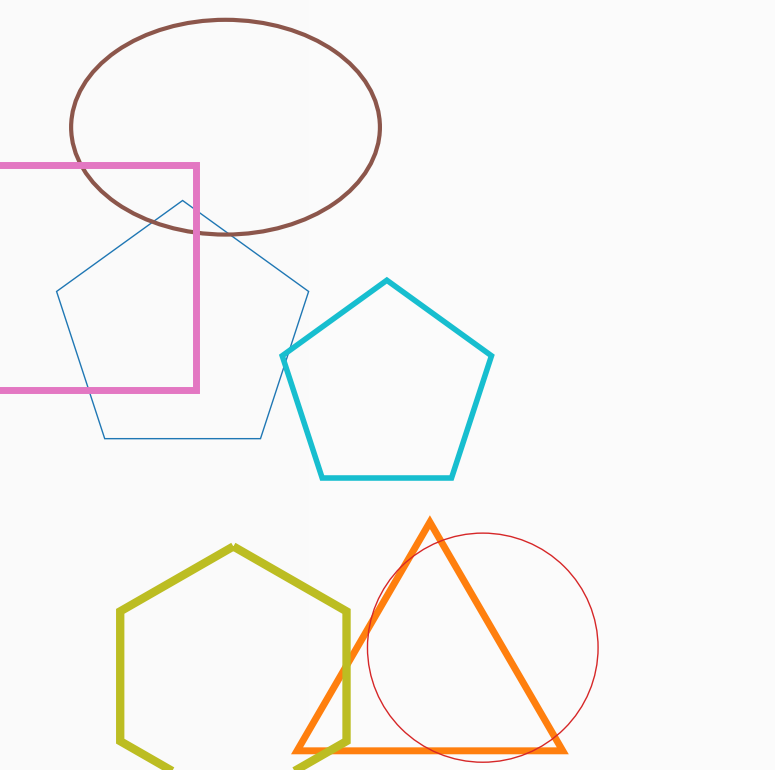[{"shape": "pentagon", "thickness": 0.5, "radius": 0.85, "center": [0.236, 0.569]}, {"shape": "triangle", "thickness": 2.5, "radius": 0.99, "center": [0.555, 0.124]}, {"shape": "circle", "thickness": 0.5, "radius": 0.74, "center": [0.623, 0.159]}, {"shape": "oval", "thickness": 1.5, "radius": 1.0, "center": [0.291, 0.835]}, {"shape": "square", "thickness": 2.5, "radius": 0.73, "center": [0.106, 0.64]}, {"shape": "hexagon", "thickness": 3, "radius": 0.84, "center": [0.301, 0.122]}, {"shape": "pentagon", "thickness": 2, "radius": 0.71, "center": [0.499, 0.494]}]